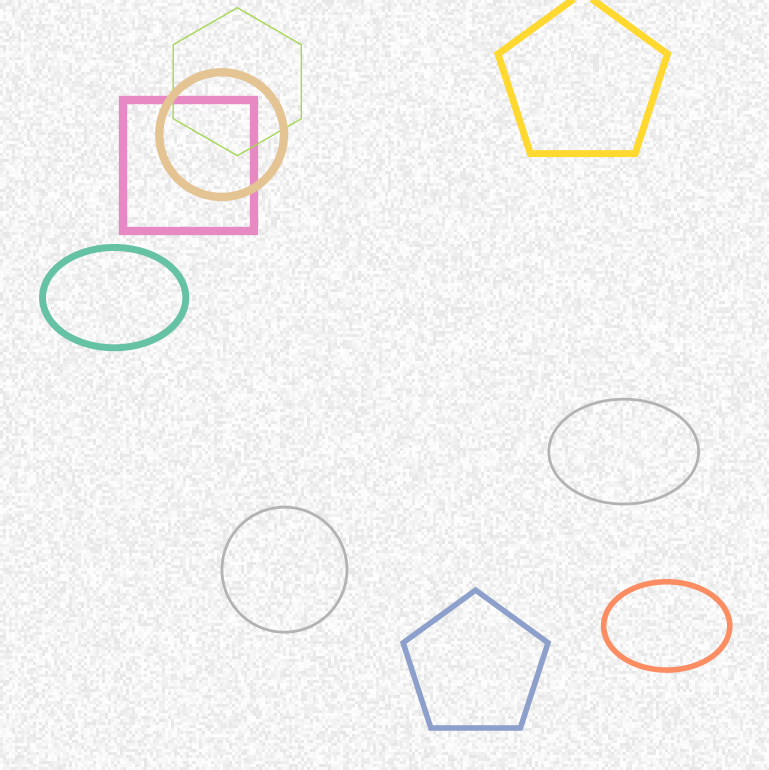[{"shape": "oval", "thickness": 2.5, "radius": 0.47, "center": [0.148, 0.613]}, {"shape": "oval", "thickness": 2, "radius": 0.41, "center": [0.866, 0.187]}, {"shape": "pentagon", "thickness": 2, "radius": 0.49, "center": [0.618, 0.135]}, {"shape": "square", "thickness": 3, "radius": 0.43, "center": [0.245, 0.785]}, {"shape": "hexagon", "thickness": 0.5, "radius": 0.48, "center": [0.308, 0.894]}, {"shape": "pentagon", "thickness": 2.5, "radius": 0.58, "center": [0.757, 0.894]}, {"shape": "circle", "thickness": 3, "radius": 0.4, "center": [0.288, 0.825]}, {"shape": "oval", "thickness": 1, "radius": 0.49, "center": [0.81, 0.414]}, {"shape": "circle", "thickness": 1, "radius": 0.41, "center": [0.369, 0.26]}]